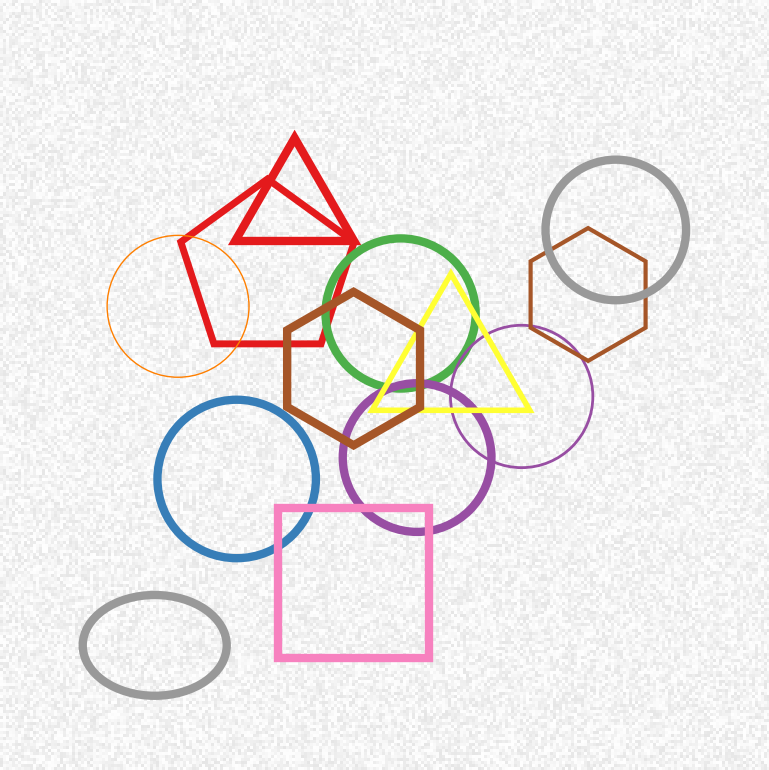[{"shape": "pentagon", "thickness": 2.5, "radius": 0.59, "center": [0.347, 0.649]}, {"shape": "triangle", "thickness": 3, "radius": 0.45, "center": [0.383, 0.732]}, {"shape": "circle", "thickness": 3, "radius": 0.51, "center": [0.307, 0.378]}, {"shape": "circle", "thickness": 3, "radius": 0.49, "center": [0.52, 0.593]}, {"shape": "circle", "thickness": 1, "radius": 0.46, "center": [0.677, 0.485]}, {"shape": "circle", "thickness": 3, "radius": 0.48, "center": [0.542, 0.406]}, {"shape": "circle", "thickness": 0.5, "radius": 0.46, "center": [0.231, 0.602]}, {"shape": "triangle", "thickness": 2, "radius": 0.59, "center": [0.586, 0.526]}, {"shape": "hexagon", "thickness": 1.5, "radius": 0.43, "center": [0.764, 0.618]}, {"shape": "hexagon", "thickness": 3, "radius": 0.5, "center": [0.459, 0.521]}, {"shape": "square", "thickness": 3, "radius": 0.49, "center": [0.459, 0.243]}, {"shape": "oval", "thickness": 3, "radius": 0.47, "center": [0.201, 0.162]}, {"shape": "circle", "thickness": 3, "radius": 0.46, "center": [0.8, 0.701]}]